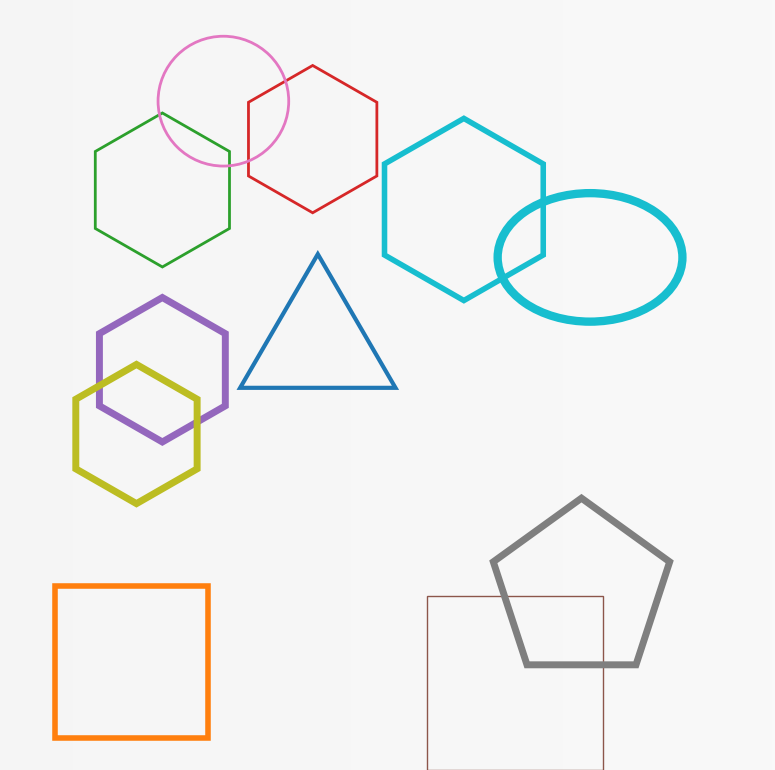[{"shape": "triangle", "thickness": 1.5, "radius": 0.58, "center": [0.41, 0.554]}, {"shape": "square", "thickness": 2, "radius": 0.49, "center": [0.17, 0.14]}, {"shape": "hexagon", "thickness": 1, "radius": 0.5, "center": [0.21, 0.753]}, {"shape": "hexagon", "thickness": 1, "radius": 0.48, "center": [0.403, 0.819]}, {"shape": "hexagon", "thickness": 2.5, "radius": 0.47, "center": [0.21, 0.52]}, {"shape": "square", "thickness": 0.5, "radius": 0.57, "center": [0.665, 0.113]}, {"shape": "circle", "thickness": 1, "radius": 0.42, "center": [0.288, 0.869]}, {"shape": "pentagon", "thickness": 2.5, "radius": 0.6, "center": [0.75, 0.233]}, {"shape": "hexagon", "thickness": 2.5, "radius": 0.45, "center": [0.176, 0.436]}, {"shape": "hexagon", "thickness": 2, "radius": 0.59, "center": [0.599, 0.728]}, {"shape": "oval", "thickness": 3, "radius": 0.6, "center": [0.761, 0.666]}]